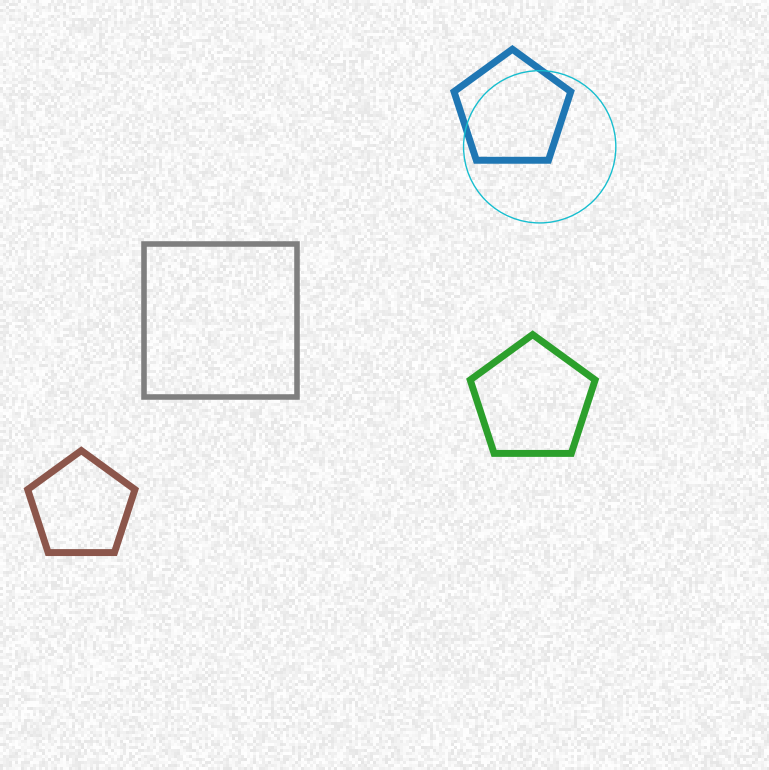[{"shape": "pentagon", "thickness": 2.5, "radius": 0.4, "center": [0.665, 0.856]}, {"shape": "pentagon", "thickness": 2.5, "radius": 0.43, "center": [0.692, 0.48]}, {"shape": "pentagon", "thickness": 2.5, "radius": 0.37, "center": [0.106, 0.342]}, {"shape": "square", "thickness": 2, "radius": 0.5, "center": [0.286, 0.583]}, {"shape": "circle", "thickness": 0.5, "radius": 0.49, "center": [0.701, 0.809]}]